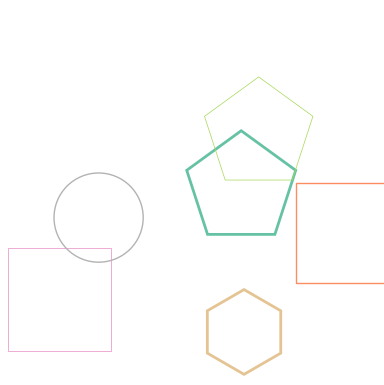[{"shape": "pentagon", "thickness": 2, "radius": 0.74, "center": [0.627, 0.512]}, {"shape": "square", "thickness": 1, "radius": 0.65, "center": [0.899, 0.395]}, {"shape": "square", "thickness": 0.5, "radius": 0.67, "center": [0.155, 0.223]}, {"shape": "pentagon", "thickness": 0.5, "radius": 0.74, "center": [0.672, 0.652]}, {"shape": "hexagon", "thickness": 2, "radius": 0.55, "center": [0.634, 0.138]}, {"shape": "circle", "thickness": 1, "radius": 0.58, "center": [0.256, 0.435]}]